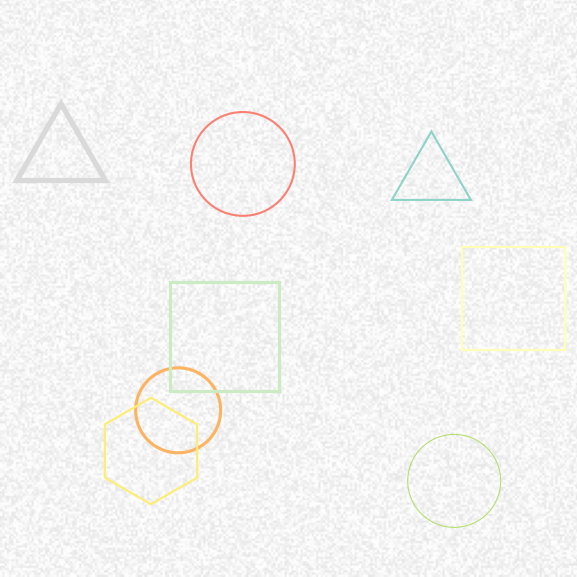[{"shape": "triangle", "thickness": 1, "radius": 0.4, "center": [0.747, 0.692]}, {"shape": "square", "thickness": 1, "radius": 0.45, "center": [0.888, 0.482]}, {"shape": "circle", "thickness": 1, "radius": 0.45, "center": [0.421, 0.715]}, {"shape": "circle", "thickness": 1.5, "radius": 0.37, "center": [0.308, 0.289]}, {"shape": "circle", "thickness": 0.5, "radius": 0.4, "center": [0.786, 0.166]}, {"shape": "triangle", "thickness": 2.5, "radius": 0.44, "center": [0.106, 0.731]}, {"shape": "square", "thickness": 1.5, "radius": 0.47, "center": [0.388, 0.417]}, {"shape": "hexagon", "thickness": 1, "radius": 0.46, "center": [0.261, 0.218]}]